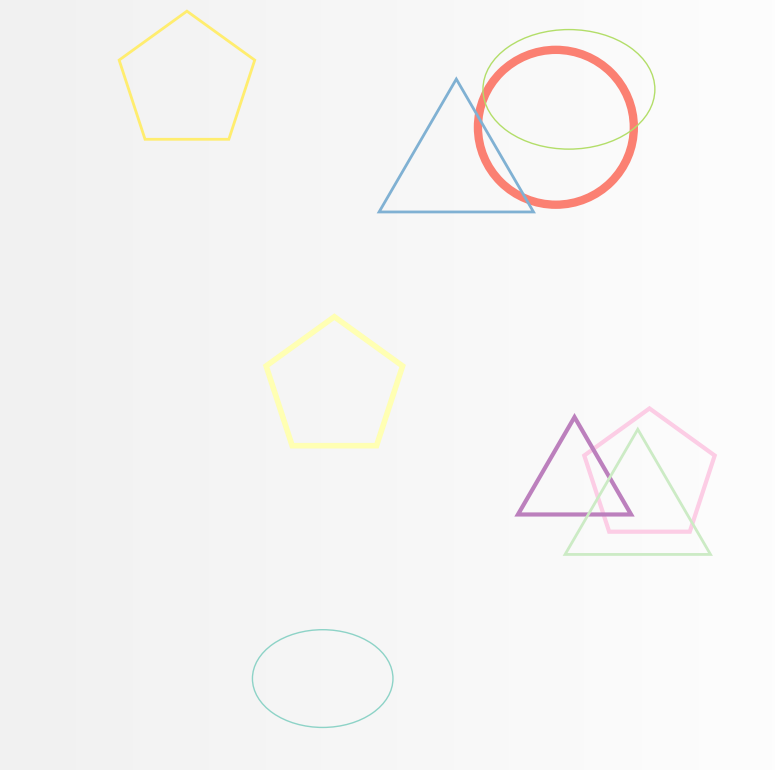[{"shape": "oval", "thickness": 0.5, "radius": 0.45, "center": [0.416, 0.119]}, {"shape": "pentagon", "thickness": 2, "radius": 0.46, "center": [0.431, 0.496]}, {"shape": "circle", "thickness": 3, "radius": 0.5, "center": [0.717, 0.835]}, {"shape": "triangle", "thickness": 1, "radius": 0.58, "center": [0.589, 0.782]}, {"shape": "oval", "thickness": 0.5, "radius": 0.55, "center": [0.734, 0.884]}, {"shape": "pentagon", "thickness": 1.5, "radius": 0.44, "center": [0.838, 0.381]}, {"shape": "triangle", "thickness": 1.5, "radius": 0.42, "center": [0.741, 0.374]}, {"shape": "triangle", "thickness": 1, "radius": 0.54, "center": [0.823, 0.334]}, {"shape": "pentagon", "thickness": 1, "radius": 0.46, "center": [0.241, 0.894]}]